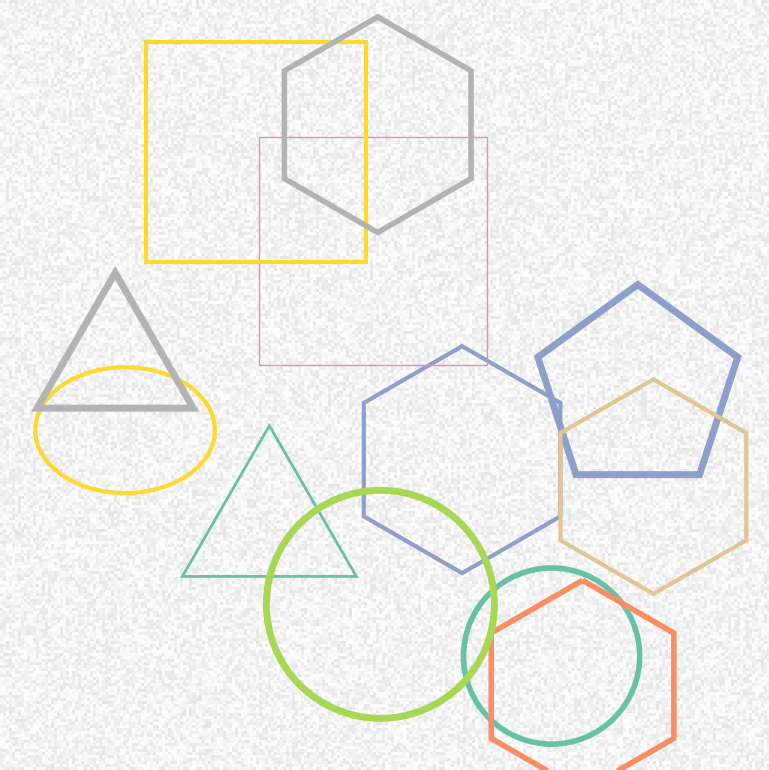[{"shape": "triangle", "thickness": 1, "radius": 0.65, "center": [0.35, 0.317]}, {"shape": "circle", "thickness": 2, "radius": 0.57, "center": [0.716, 0.148]}, {"shape": "hexagon", "thickness": 2, "radius": 0.68, "center": [0.757, 0.109]}, {"shape": "hexagon", "thickness": 1.5, "radius": 0.74, "center": [0.6, 0.403]}, {"shape": "pentagon", "thickness": 2.5, "radius": 0.68, "center": [0.828, 0.494]}, {"shape": "square", "thickness": 0.5, "radius": 0.74, "center": [0.484, 0.674]}, {"shape": "circle", "thickness": 2.5, "radius": 0.74, "center": [0.494, 0.215]}, {"shape": "oval", "thickness": 1.5, "radius": 0.58, "center": [0.162, 0.441]}, {"shape": "square", "thickness": 1.5, "radius": 0.71, "center": [0.332, 0.802]}, {"shape": "hexagon", "thickness": 1.5, "radius": 0.7, "center": [0.849, 0.368]}, {"shape": "hexagon", "thickness": 2, "radius": 0.7, "center": [0.491, 0.838]}, {"shape": "triangle", "thickness": 2.5, "radius": 0.59, "center": [0.15, 0.529]}]